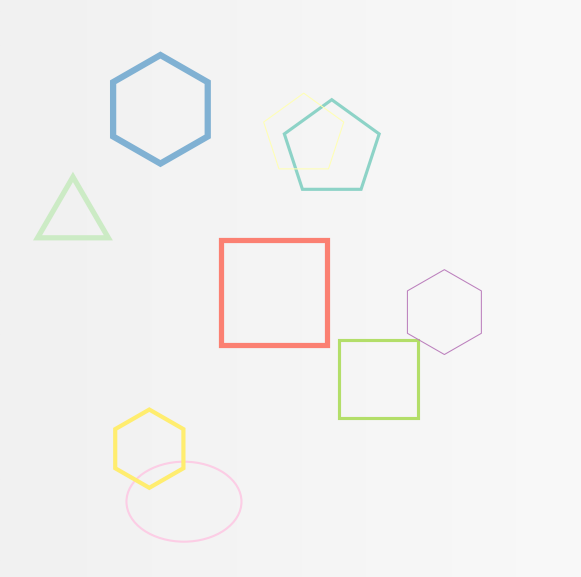[{"shape": "pentagon", "thickness": 1.5, "radius": 0.43, "center": [0.571, 0.741]}, {"shape": "pentagon", "thickness": 0.5, "radius": 0.36, "center": [0.523, 0.765]}, {"shape": "square", "thickness": 2.5, "radius": 0.45, "center": [0.471, 0.492]}, {"shape": "hexagon", "thickness": 3, "radius": 0.47, "center": [0.276, 0.81]}, {"shape": "square", "thickness": 1.5, "radius": 0.34, "center": [0.651, 0.343]}, {"shape": "oval", "thickness": 1, "radius": 0.49, "center": [0.317, 0.13]}, {"shape": "hexagon", "thickness": 0.5, "radius": 0.37, "center": [0.765, 0.459]}, {"shape": "triangle", "thickness": 2.5, "radius": 0.35, "center": [0.125, 0.623]}, {"shape": "hexagon", "thickness": 2, "radius": 0.34, "center": [0.257, 0.222]}]